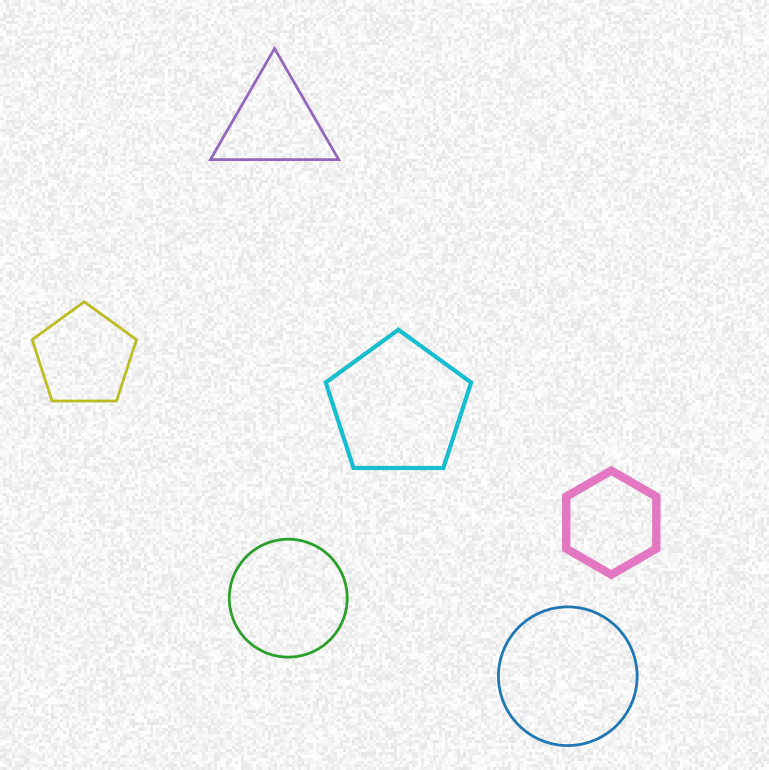[{"shape": "circle", "thickness": 1, "radius": 0.45, "center": [0.737, 0.122]}, {"shape": "circle", "thickness": 1, "radius": 0.38, "center": [0.374, 0.223]}, {"shape": "triangle", "thickness": 1, "radius": 0.48, "center": [0.357, 0.841]}, {"shape": "hexagon", "thickness": 3, "radius": 0.34, "center": [0.794, 0.321]}, {"shape": "pentagon", "thickness": 1, "radius": 0.36, "center": [0.109, 0.537]}, {"shape": "pentagon", "thickness": 1.5, "radius": 0.5, "center": [0.517, 0.473]}]